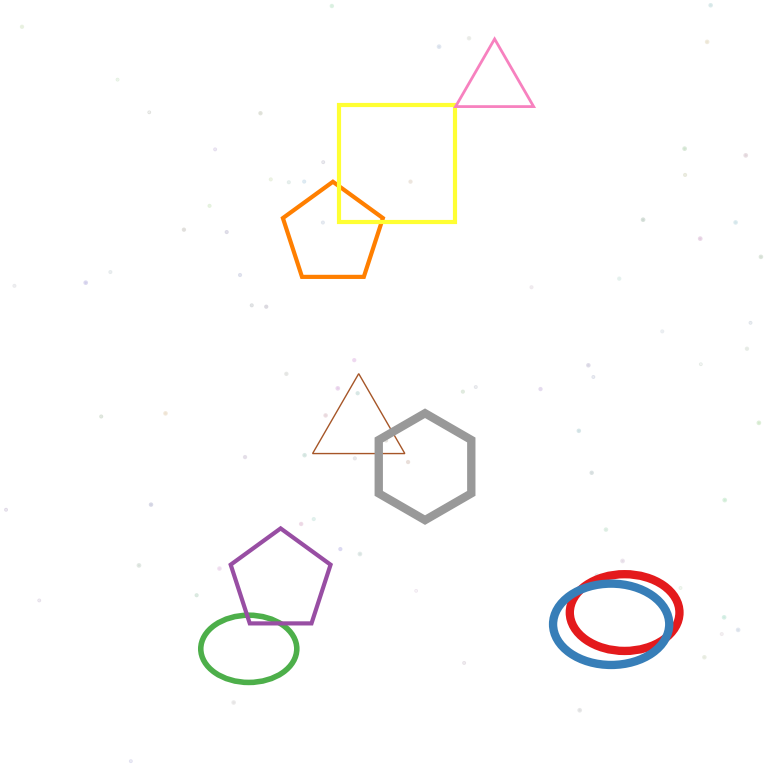[{"shape": "oval", "thickness": 3, "radius": 0.36, "center": [0.811, 0.204]}, {"shape": "oval", "thickness": 3, "radius": 0.38, "center": [0.794, 0.189]}, {"shape": "oval", "thickness": 2, "radius": 0.31, "center": [0.323, 0.157]}, {"shape": "pentagon", "thickness": 1.5, "radius": 0.34, "center": [0.364, 0.246]}, {"shape": "pentagon", "thickness": 1.5, "radius": 0.34, "center": [0.432, 0.696]}, {"shape": "square", "thickness": 1.5, "radius": 0.38, "center": [0.515, 0.788]}, {"shape": "triangle", "thickness": 0.5, "radius": 0.35, "center": [0.466, 0.446]}, {"shape": "triangle", "thickness": 1, "radius": 0.29, "center": [0.642, 0.891]}, {"shape": "hexagon", "thickness": 3, "radius": 0.35, "center": [0.552, 0.394]}]